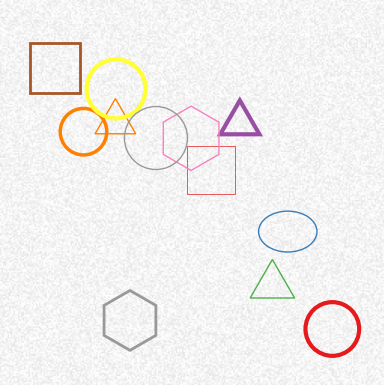[{"shape": "square", "thickness": 0.5, "radius": 0.31, "center": [0.548, 0.557]}, {"shape": "circle", "thickness": 3, "radius": 0.35, "center": [0.863, 0.145]}, {"shape": "oval", "thickness": 1, "radius": 0.38, "center": [0.747, 0.399]}, {"shape": "triangle", "thickness": 1, "radius": 0.33, "center": [0.707, 0.259]}, {"shape": "triangle", "thickness": 3, "radius": 0.29, "center": [0.623, 0.681]}, {"shape": "circle", "thickness": 2.5, "radius": 0.3, "center": [0.217, 0.658]}, {"shape": "triangle", "thickness": 1, "radius": 0.3, "center": [0.3, 0.683]}, {"shape": "circle", "thickness": 3, "radius": 0.38, "center": [0.302, 0.769]}, {"shape": "square", "thickness": 2, "radius": 0.32, "center": [0.143, 0.823]}, {"shape": "hexagon", "thickness": 1, "radius": 0.42, "center": [0.496, 0.641]}, {"shape": "circle", "thickness": 1, "radius": 0.41, "center": [0.405, 0.642]}, {"shape": "hexagon", "thickness": 2, "radius": 0.39, "center": [0.338, 0.168]}]